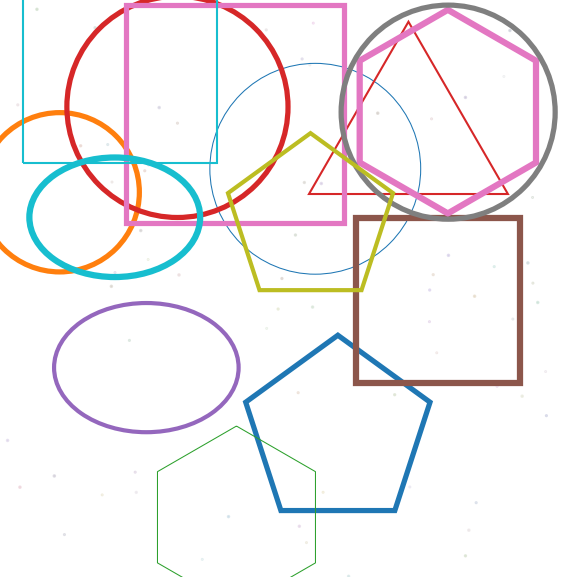[{"shape": "circle", "thickness": 0.5, "radius": 0.91, "center": [0.546, 0.707]}, {"shape": "pentagon", "thickness": 2.5, "radius": 0.84, "center": [0.585, 0.251]}, {"shape": "circle", "thickness": 2.5, "radius": 0.69, "center": [0.103, 0.666]}, {"shape": "hexagon", "thickness": 0.5, "radius": 0.79, "center": [0.409, 0.103]}, {"shape": "circle", "thickness": 2.5, "radius": 0.96, "center": [0.307, 0.814]}, {"shape": "triangle", "thickness": 1, "radius": 0.99, "center": [0.707, 0.763]}, {"shape": "oval", "thickness": 2, "radius": 0.8, "center": [0.253, 0.363]}, {"shape": "square", "thickness": 3, "radius": 0.71, "center": [0.758, 0.479]}, {"shape": "hexagon", "thickness": 3, "radius": 0.88, "center": [0.775, 0.806]}, {"shape": "square", "thickness": 2.5, "radius": 0.94, "center": [0.407, 0.801]}, {"shape": "circle", "thickness": 2.5, "radius": 0.93, "center": [0.776, 0.805]}, {"shape": "pentagon", "thickness": 2, "radius": 0.75, "center": [0.538, 0.618]}, {"shape": "oval", "thickness": 3, "radius": 0.74, "center": [0.199, 0.623]}, {"shape": "square", "thickness": 1, "radius": 0.84, "center": [0.208, 0.885]}]